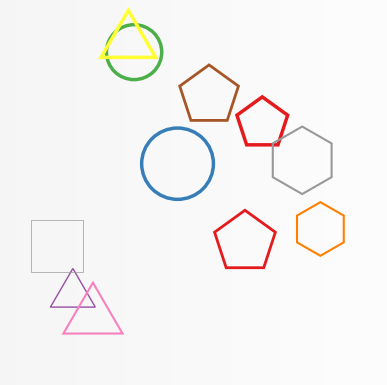[{"shape": "pentagon", "thickness": 2.5, "radius": 0.34, "center": [0.677, 0.68]}, {"shape": "pentagon", "thickness": 2, "radius": 0.41, "center": [0.632, 0.371]}, {"shape": "circle", "thickness": 2.5, "radius": 0.46, "center": [0.458, 0.575]}, {"shape": "circle", "thickness": 2.5, "radius": 0.36, "center": [0.346, 0.865]}, {"shape": "triangle", "thickness": 1, "radius": 0.33, "center": [0.188, 0.236]}, {"shape": "hexagon", "thickness": 1.5, "radius": 0.35, "center": [0.827, 0.405]}, {"shape": "triangle", "thickness": 2.5, "radius": 0.41, "center": [0.331, 0.892]}, {"shape": "pentagon", "thickness": 2, "radius": 0.4, "center": [0.54, 0.752]}, {"shape": "triangle", "thickness": 1.5, "radius": 0.44, "center": [0.24, 0.178]}, {"shape": "hexagon", "thickness": 1.5, "radius": 0.44, "center": [0.78, 0.584]}, {"shape": "square", "thickness": 0.5, "radius": 0.34, "center": [0.147, 0.36]}]